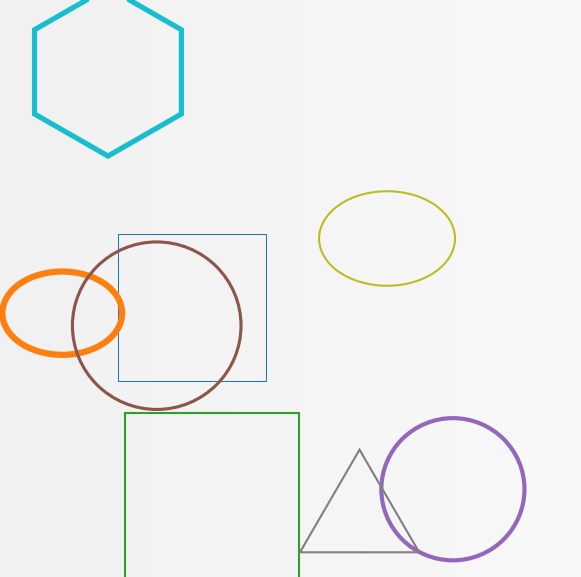[{"shape": "square", "thickness": 0.5, "radius": 0.64, "center": [0.33, 0.466]}, {"shape": "oval", "thickness": 3, "radius": 0.52, "center": [0.107, 0.457]}, {"shape": "square", "thickness": 1, "radius": 0.75, "center": [0.365, 0.134]}, {"shape": "circle", "thickness": 2, "radius": 0.62, "center": [0.779, 0.152]}, {"shape": "circle", "thickness": 1.5, "radius": 0.73, "center": [0.27, 0.435]}, {"shape": "triangle", "thickness": 1, "radius": 0.59, "center": [0.619, 0.102]}, {"shape": "oval", "thickness": 1, "radius": 0.58, "center": [0.666, 0.586]}, {"shape": "hexagon", "thickness": 2.5, "radius": 0.73, "center": [0.186, 0.875]}]